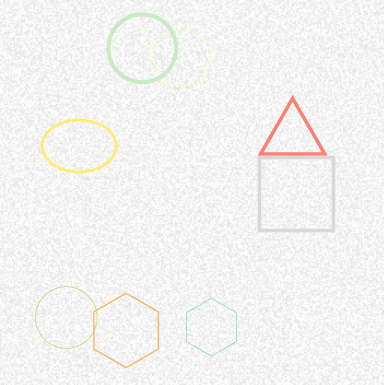[{"shape": "hexagon", "thickness": 0.5, "radius": 0.38, "center": [0.549, 0.15]}, {"shape": "pentagon", "thickness": 0.5, "radius": 0.44, "center": [0.471, 0.851]}, {"shape": "triangle", "thickness": 2.5, "radius": 0.48, "center": [0.76, 0.648]}, {"shape": "hexagon", "thickness": 1, "radius": 0.48, "center": [0.328, 0.142]}, {"shape": "circle", "thickness": 0.5, "radius": 0.4, "center": [0.172, 0.175]}, {"shape": "square", "thickness": 2.5, "radius": 0.48, "center": [0.768, 0.498]}, {"shape": "circle", "thickness": 3, "radius": 0.44, "center": [0.37, 0.875]}, {"shape": "oval", "thickness": 2, "radius": 0.48, "center": [0.206, 0.621]}]